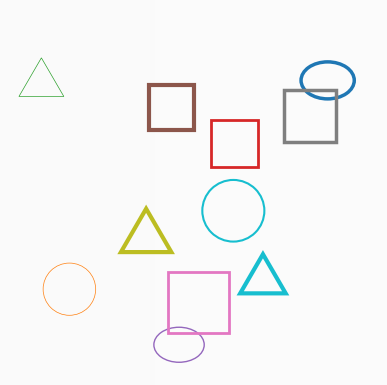[{"shape": "oval", "thickness": 2.5, "radius": 0.34, "center": [0.846, 0.791]}, {"shape": "circle", "thickness": 0.5, "radius": 0.34, "center": [0.179, 0.249]}, {"shape": "triangle", "thickness": 0.5, "radius": 0.33, "center": [0.107, 0.783]}, {"shape": "square", "thickness": 2, "radius": 0.3, "center": [0.605, 0.627]}, {"shape": "oval", "thickness": 1, "radius": 0.32, "center": [0.462, 0.105]}, {"shape": "square", "thickness": 3, "radius": 0.29, "center": [0.443, 0.721]}, {"shape": "square", "thickness": 2, "radius": 0.39, "center": [0.512, 0.215]}, {"shape": "square", "thickness": 2.5, "radius": 0.34, "center": [0.8, 0.699]}, {"shape": "triangle", "thickness": 3, "radius": 0.38, "center": [0.377, 0.383]}, {"shape": "triangle", "thickness": 3, "radius": 0.34, "center": [0.679, 0.272]}, {"shape": "circle", "thickness": 1.5, "radius": 0.4, "center": [0.602, 0.453]}]